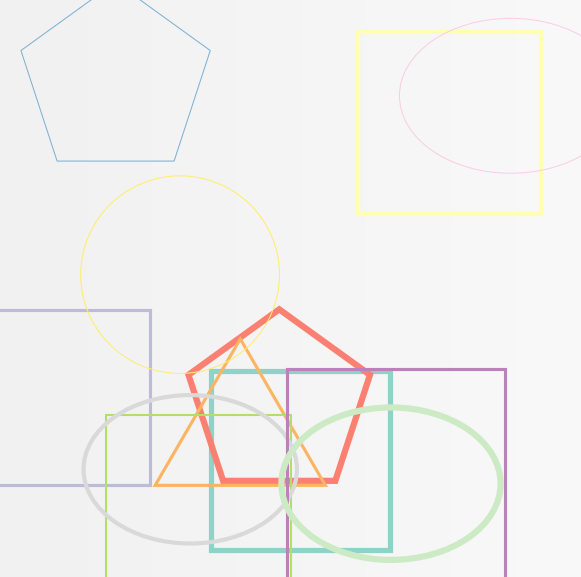[{"shape": "square", "thickness": 2.5, "radius": 0.77, "center": [0.517, 0.202]}, {"shape": "square", "thickness": 2, "radius": 0.79, "center": [0.773, 0.786]}, {"shape": "square", "thickness": 1.5, "radius": 0.76, "center": [0.106, 0.311]}, {"shape": "pentagon", "thickness": 3, "radius": 0.82, "center": [0.48, 0.299]}, {"shape": "pentagon", "thickness": 0.5, "radius": 0.86, "center": [0.199, 0.859]}, {"shape": "triangle", "thickness": 1.5, "radius": 0.85, "center": [0.413, 0.243]}, {"shape": "square", "thickness": 1, "radius": 0.8, "center": [0.341, 0.121]}, {"shape": "oval", "thickness": 0.5, "radius": 0.96, "center": [0.879, 0.833]}, {"shape": "oval", "thickness": 2, "radius": 0.92, "center": [0.327, 0.187]}, {"shape": "square", "thickness": 1.5, "radius": 0.94, "center": [0.681, 0.172]}, {"shape": "oval", "thickness": 3, "radius": 0.94, "center": [0.673, 0.162]}, {"shape": "circle", "thickness": 0.5, "radius": 0.86, "center": [0.31, 0.524]}]